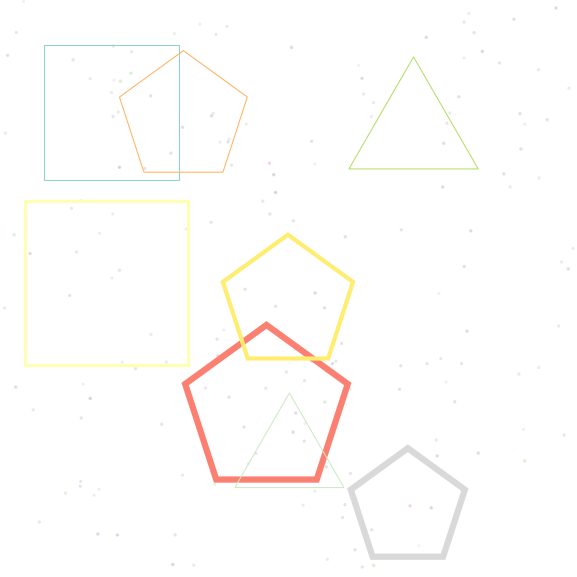[{"shape": "square", "thickness": 0.5, "radius": 0.59, "center": [0.193, 0.805]}, {"shape": "square", "thickness": 1.5, "radius": 0.71, "center": [0.184, 0.509]}, {"shape": "pentagon", "thickness": 3, "radius": 0.74, "center": [0.461, 0.288]}, {"shape": "pentagon", "thickness": 0.5, "radius": 0.58, "center": [0.318, 0.795]}, {"shape": "triangle", "thickness": 0.5, "radius": 0.65, "center": [0.716, 0.771]}, {"shape": "pentagon", "thickness": 3, "radius": 0.52, "center": [0.706, 0.119]}, {"shape": "triangle", "thickness": 0.5, "radius": 0.55, "center": [0.501, 0.209]}, {"shape": "pentagon", "thickness": 2, "radius": 0.59, "center": [0.499, 0.474]}]